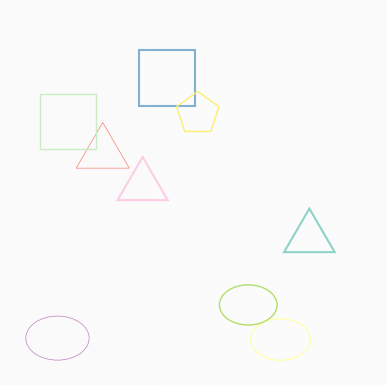[{"shape": "triangle", "thickness": 1.5, "radius": 0.38, "center": [0.798, 0.383]}, {"shape": "oval", "thickness": 1, "radius": 0.39, "center": [0.724, 0.118]}, {"shape": "triangle", "thickness": 0.5, "radius": 0.4, "center": [0.265, 0.603]}, {"shape": "square", "thickness": 1.5, "radius": 0.36, "center": [0.432, 0.797]}, {"shape": "oval", "thickness": 1, "radius": 0.37, "center": [0.641, 0.208]}, {"shape": "triangle", "thickness": 1.5, "radius": 0.37, "center": [0.368, 0.518]}, {"shape": "oval", "thickness": 0.5, "radius": 0.41, "center": [0.148, 0.122]}, {"shape": "square", "thickness": 1, "radius": 0.36, "center": [0.176, 0.685]}, {"shape": "pentagon", "thickness": 1, "radius": 0.29, "center": [0.51, 0.705]}]